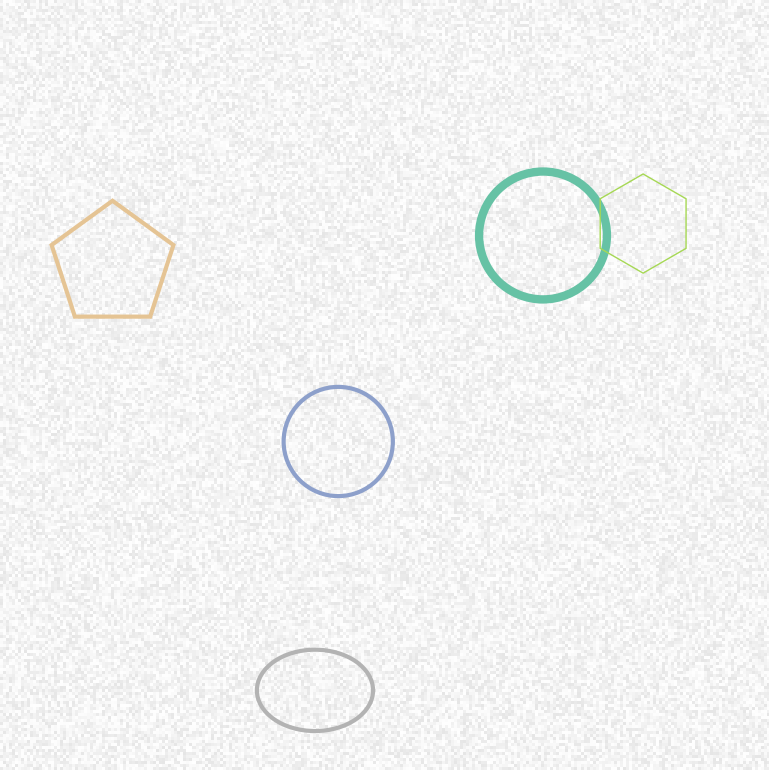[{"shape": "circle", "thickness": 3, "radius": 0.42, "center": [0.705, 0.694]}, {"shape": "circle", "thickness": 1.5, "radius": 0.35, "center": [0.439, 0.427]}, {"shape": "hexagon", "thickness": 0.5, "radius": 0.32, "center": [0.835, 0.71]}, {"shape": "pentagon", "thickness": 1.5, "radius": 0.42, "center": [0.146, 0.656]}, {"shape": "oval", "thickness": 1.5, "radius": 0.38, "center": [0.409, 0.103]}]